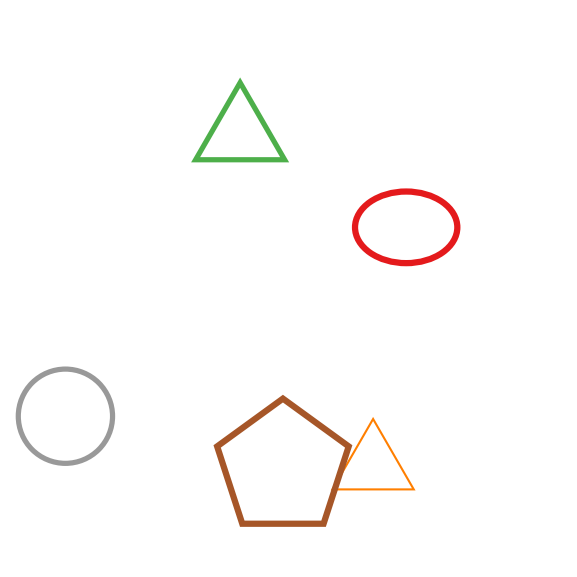[{"shape": "oval", "thickness": 3, "radius": 0.44, "center": [0.703, 0.605]}, {"shape": "triangle", "thickness": 2.5, "radius": 0.44, "center": [0.416, 0.767]}, {"shape": "triangle", "thickness": 1, "radius": 0.41, "center": [0.646, 0.192]}, {"shape": "pentagon", "thickness": 3, "radius": 0.6, "center": [0.49, 0.189]}, {"shape": "circle", "thickness": 2.5, "radius": 0.41, "center": [0.113, 0.278]}]